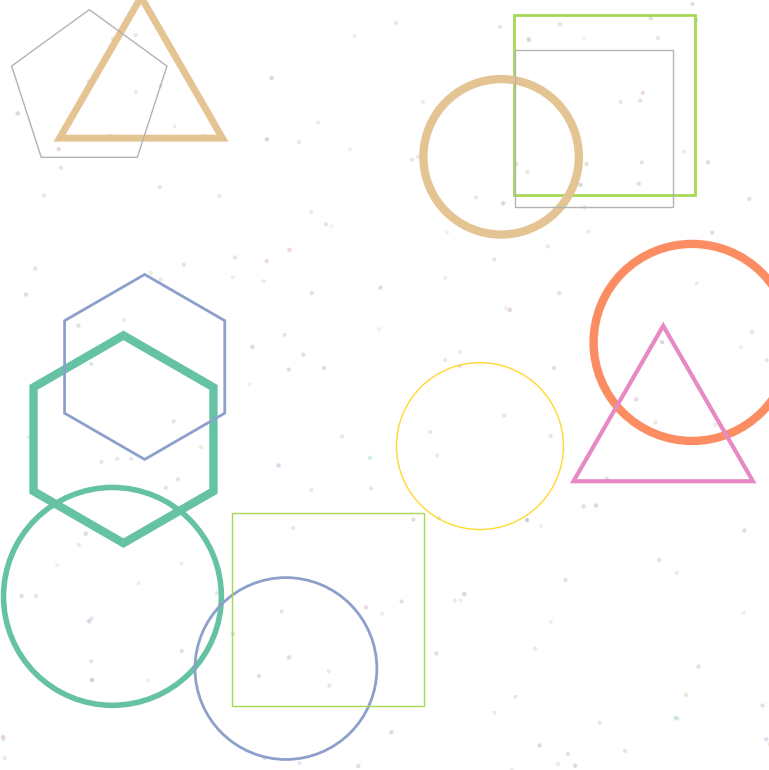[{"shape": "circle", "thickness": 2, "radius": 0.71, "center": [0.146, 0.225]}, {"shape": "hexagon", "thickness": 3, "radius": 0.67, "center": [0.16, 0.43]}, {"shape": "circle", "thickness": 3, "radius": 0.64, "center": [0.899, 0.555]}, {"shape": "circle", "thickness": 1, "radius": 0.59, "center": [0.371, 0.132]}, {"shape": "hexagon", "thickness": 1, "radius": 0.6, "center": [0.188, 0.523]}, {"shape": "triangle", "thickness": 1.5, "radius": 0.67, "center": [0.861, 0.442]}, {"shape": "square", "thickness": 1, "radius": 0.59, "center": [0.785, 0.864]}, {"shape": "square", "thickness": 0.5, "radius": 0.62, "center": [0.426, 0.208]}, {"shape": "circle", "thickness": 0.5, "radius": 0.54, "center": [0.623, 0.421]}, {"shape": "circle", "thickness": 3, "radius": 0.5, "center": [0.651, 0.796]}, {"shape": "triangle", "thickness": 2.5, "radius": 0.61, "center": [0.183, 0.882]}, {"shape": "square", "thickness": 0.5, "radius": 0.51, "center": [0.771, 0.833]}, {"shape": "pentagon", "thickness": 0.5, "radius": 0.53, "center": [0.116, 0.881]}]